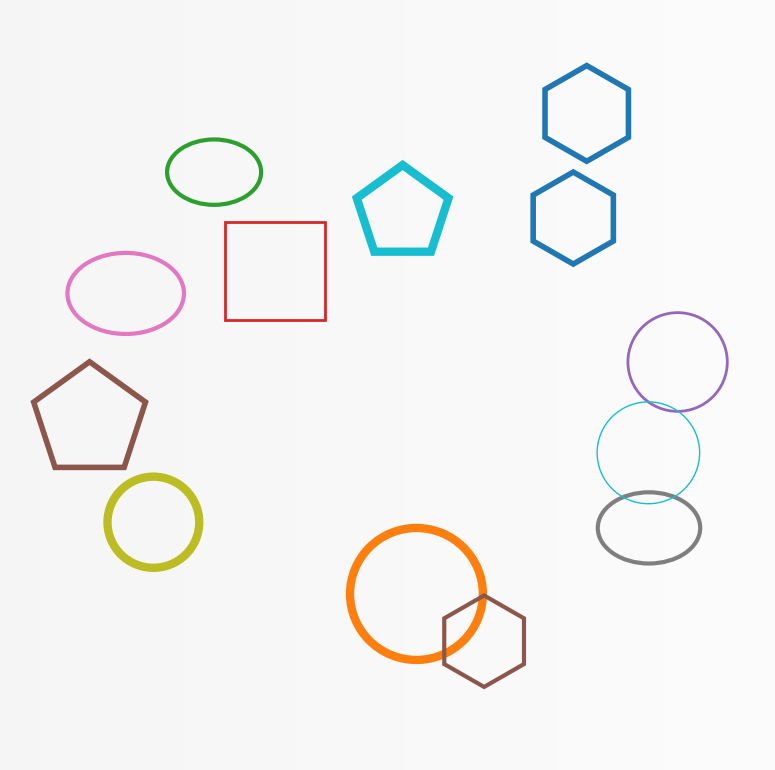[{"shape": "hexagon", "thickness": 2, "radius": 0.3, "center": [0.74, 0.717]}, {"shape": "hexagon", "thickness": 2, "radius": 0.31, "center": [0.757, 0.853]}, {"shape": "circle", "thickness": 3, "radius": 0.43, "center": [0.537, 0.229]}, {"shape": "oval", "thickness": 1.5, "radius": 0.3, "center": [0.276, 0.776]}, {"shape": "square", "thickness": 1, "radius": 0.32, "center": [0.355, 0.648]}, {"shape": "circle", "thickness": 1, "radius": 0.32, "center": [0.874, 0.53]}, {"shape": "hexagon", "thickness": 1.5, "radius": 0.3, "center": [0.625, 0.167]}, {"shape": "pentagon", "thickness": 2, "radius": 0.38, "center": [0.116, 0.454]}, {"shape": "oval", "thickness": 1.5, "radius": 0.38, "center": [0.162, 0.619]}, {"shape": "oval", "thickness": 1.5, "radius": 0.33, "center": [0.837, 0.314]}, {"shape": "circle", "thickness": 3, "radius": 0.3, "center": [0.198, 0.322]}, {"shape": "circle", "thickness": 0.5, "radius": 0.33, "center": [0.837, 0.412]}, {"shape": "pentagon", "thickness": 3, "radius": 0.31, "center": [0.52, 0.723]}]